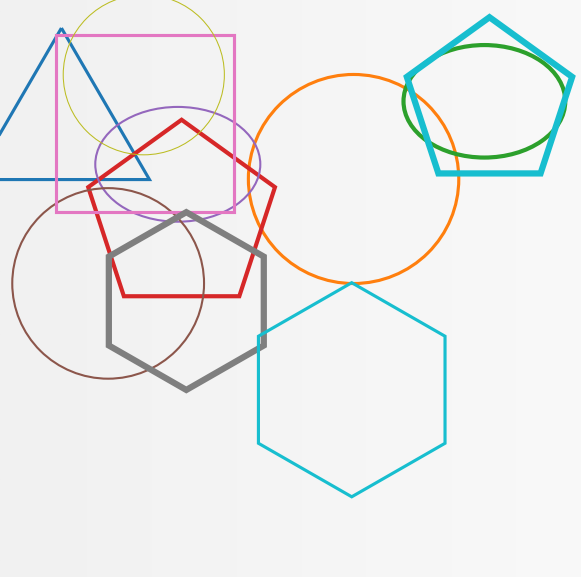[{"shape": "triangle", "thickness": 1.5, "radius": 0.87, "center": [0.106, 0.776]}, {"shape": "circle", "thickness": 1.5, "radius": 0.9, "center": [0.608, 0.689]}, {"shape": "oval", "thickness": 2, "radius": 0.7, "center": [0.833, 0.824]}, {"shape": "pentagon", "thickness": 2, "radius": 0.84, "center": [0.312, 0.623]}, {"shape": "oval", "thickness": 1, "radius": 0.71, "center": [0.306, 0.715]}, {"shape": "circle", "thickness": 1, "radius": 0.82, "center": [0.186, 0.508]}, {"shape": "square", "thickness": 1.5, "radius": 0.76, "center": [0.25, 0.785]}, {"shape": "hexagon", "thickness": 3, "radius": 0.77, "center": [0.321, 0.478]}, {"shape": "circle", "thickness": 0.5, "radius": 0.69, "center": [0.247, 0.87]}, {"shape": "hexagon", "thickness": 1.5, "radius": 0.93, "center": [0.605, 0.324]}, {"shape": "pentagon", "thickness": 3, "radius": 0.75, "center": [0.842, 0.82]}]